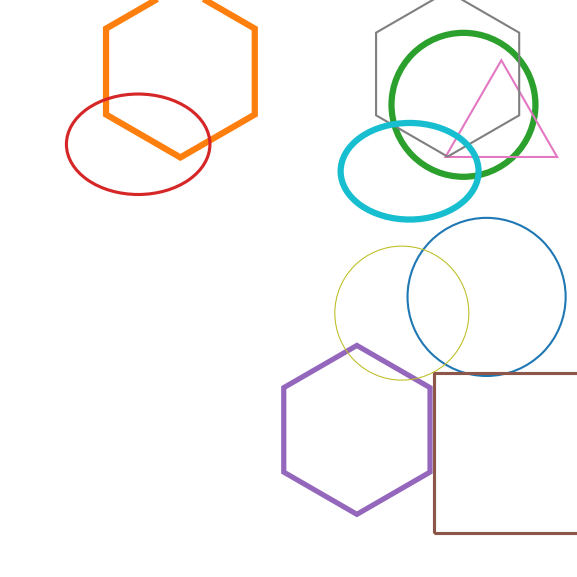[{"shape": "circle", "thickness": 1, "radius": 0.68, "center": [0.843, 0.485]}, {"shape": "hexagon", "thickness": 3, "radius": 0.74, "center": [0.312, 0.875]}, {"shape": "circle", "thickness": 3, "radius": 0.62, "center": [0.803, 0.818]}, {"shape": "oval", "thickness": 1.5, "radius": 0.62, "center": [0.239, 0.749]}, {"shape": "hexagon", "thickness": 2.5, "radius": 0.73, "center": [0.618, 0.255]}, {"shape": "square", "thickness": 1.5, "radius": 0.69, "center": [0.89, 0.215]}, {"shape": "triangle", "thickness": 1, "radius": 0.56, "center": [0.868, 0.783]}, {"shape": "hexagon", "thickness": 1, "radius": 0.72, "center": [0.775, 0.871]}, {"shape": "circle", "thickness": 0.5, "radius": 0.58, "center": [0.696, 0.457]}, {"shape": "oval", "thickness": 3, "radius": 0.6, "center": [0.709, 0.703]}]